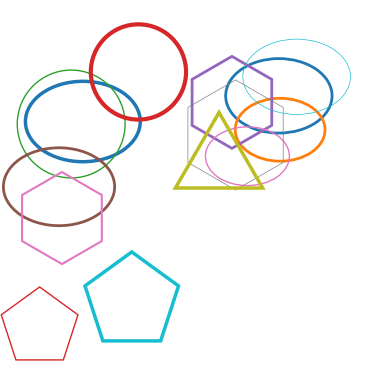[{"shape": "oval", "thickness": 2, "radius": 0.69, "center": [0.724, 0.751]}, {"shape": "oval", "thickness": 2.5, "radius": 0.75, "center": [0.215, 0.684]}, {"shape": "oval", "thickness": 2, "radius": 0.58, "center": [0.728, 0.663]}, {"shape": "circle", "thickness": 1, "radius": 0.7, "center": [0.185, 0.678]}, {"shape": "circle", "thickness": 3, "radius": 0.62, "center": [0.36, 0.813]}, {"shape": "pentagon", "thickness": 1, "radius": 0.52, "center": [0.103, 0.15]}, {"shape": "hexagon", "thickness": 2, "radius": 0.6, "center": [0.602, 0.734]}, {"shape": "oval", "thickness": 2, "radius": 0.72, "center": [0.153, 0.515]}, {"shape": "hexagon", "thickness": 1.5, "radius": 0.6, "center": [0.161, 0.434]}, {"shape": "oval", "thickness": 1, "radius": 0.54, "center": [0.643, 0.594]}, {"shape": "hexagon", "thickness": 0.5, "radius": 0.71, "center": [0.612, 0.649]}, {"shape": "triangle", "thickness": 2.5, "radius": 0.65, "center": [0.569, 0.577]}, {"shape": "oval", "thickness": 0.5, "radius": 0.7, "center": [0.77, 0.801]}, {"shape": "pentagon", "thickness": 2.5, "radius": 0.64, "center": [0.342, 0.218]}]